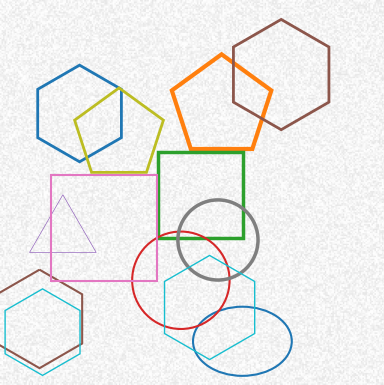[{"shape": "oval", "thickness": 1.5, "radius": 0.64, "center": [0.63, 0.114]}, {"shape": "hexagon", "thickness": 2, "radius": 0.63, "center": [0.207, 0.705]}, {"shape": "pentagon", "thickness": 3, "radius": 0.68, "center": [0.576, 0.723]}, {"shape": "square", "thickness": 2.5, "radius": 0.56, "center": [0.521, 0.493]}, {"shape": "circle", "thickness": 1.5, "radius": 0.63, "center": [0.47, 0.272]}, {"shape": "triangle", "thickness": 0.5, "radius": 0.5, "center": [0.163, 0.394]}, {"shape": "hexagon", "thickness": 2, "radius": 0.72, "center": [0.73, 0.806]}, {"shape": "hexagon", "thickness": 1.5, "radius": 0.64, "center": [0.103, 0.172]}, {"shape": "square", "thickness": 1.5, "radius": 0.69, "center": [0.27, 0.407]}, {"shape": "circle", "thickness": 2.5, "radius": 0.52, "center": [0.566, 0.377]}, {"shape": "pentagon", "thickness": 2, "radius": 0.61, "center": [0.309, 0.65]}, {"shape": "hexagon", "thickness": 1, "radius": 0.56, "center": [0.111, 0.137]}, {"shape": "hexagon", "thickness": 1, "radius": 0.68, "center": [0.544, 0.201]}]